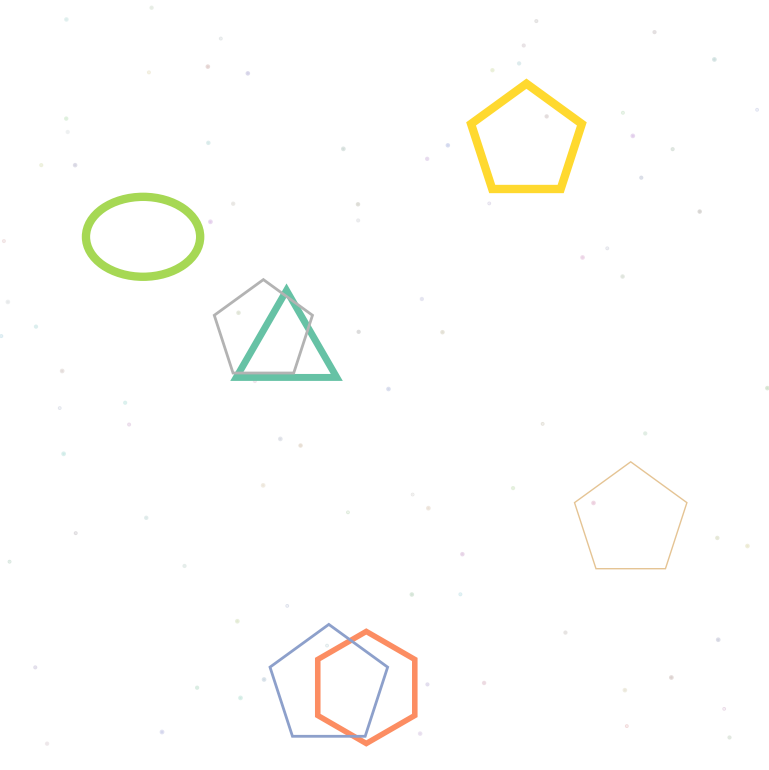[{"shape": "triangle", "thickness": 2.5, "radius": 0.38, "center": [0.372, 0.548]}, {"shape": "hexagon", "thickness": 2, "radius": 0.36, "center": [0.476, 0.107]}, {"shape": "pentagon", "thickness": 1, "radius": 0.4, "center": [0.427, 0.109]}, {"shape": "oval", "thickness": 3, "radius": 0.37, "center": [0.186, 0.692]}, {"shape": "pentagon", "thickness": 3, "radius": 0.38, "center": [0.684, 0.816]}, {"shape": "pentagon", "thickness": 0.5, "radius": 0.38, "center": [0.819, 0.324]}, {"shape": "pentagon", "thickness": 1, "radius": 0.34, "center": [0.342, 0.57]}]